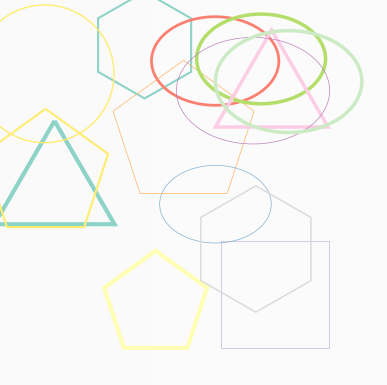[{"shape": "hexagon", "thickness": 1.5, "radius": 0.69, "center": [0.373, 0.883]}, {"shape": "triangle", "thickness": 3, "radius": 0.89, "center": [0.141, 0.507]}, {"shape": "pentagon", "thickness": 3, "radius": 0.7, "center": [0.402, 0.209]}, {"shape": "square", "thickness": 0.5, "radius": 0.7, "center": [0.709, 0.234]}, {"shape": "oval", "thickness": 2, "radius": 0.82, "center": [0.555, 0.842]}, {"shape": "oval", "thickness": 0.5, "radius": 0.72, "center": [0.556, 0.47]}, {"shape": "pentagon", "thickness": 0.5, "radius": 0.96, "center": [0.474, 0.652]}, {"shape": "oval", "thickness": 2.5, "radius": 0.83, "center": [0.674, 0.847]}, {"shape": "triangle", "thickness": 2.5, "radius": 0.84, "center": [0.701, 0.754]}, {"shape": "hexagon", "thickness": 1, "radius": 0.82, "center": [0.66, 0.353]}, {"shape": "oval", "thickness": 0.5, "radius": 0.99, "center": [0.653, 0.765]}, {"shape": "oval", "thickness": 2.5, "radius": 0.95, "center": [0.745, 0.788]}, {"shape": "pentagon", "thickness": 1.5, "radius": 0.85, "center": [0.118, 0.548]}, {"shape": "circle", "thickness": 1, "radius": 0.89, "center": [0.115, 0.808]}]